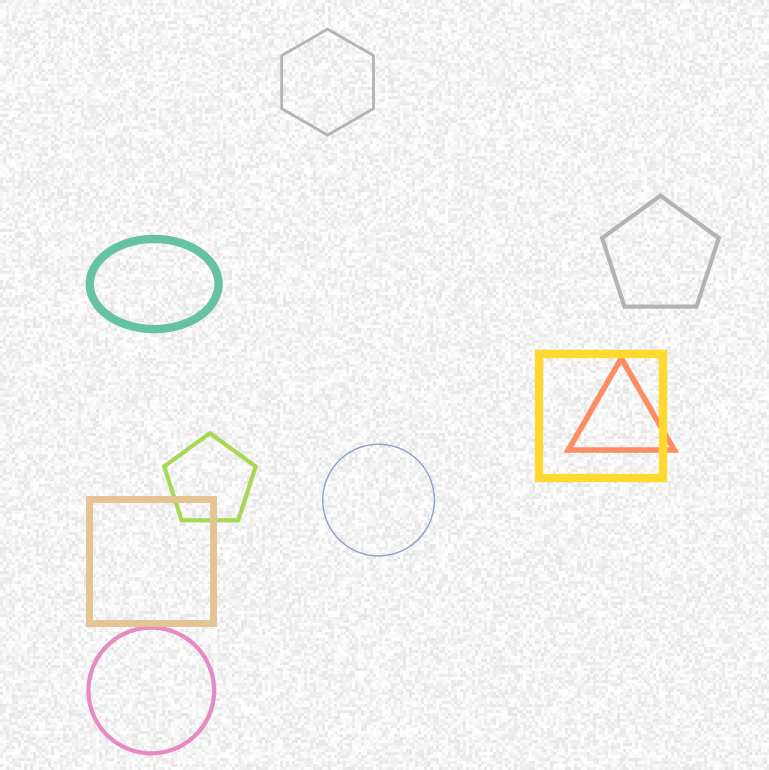[{"shape": "oval", "thickness": 3, "radius": 0.42, "center": [0.2, 0.631]}, {"shape": "triangle", "thickness": 2, "radius": 0.4, "center": [0.807, 0.455]}, {"shape": "circle", "thickness": 0.5, "radius": 0.36, "center": [0.492, 0.351]}, {"shape": "circle", "thickness": 1.5, "radius": 0.41, "center": [0.196, 0.103]}, {"shape": "pentagon", "thickness": 1.5, "radius": 0.31, "center": [0.273, 0.375]}, {"shape": "square", "thickness": 3, "radius": 0.4, "center": [0.781, 0.46]}, {"shape": "square", "thickness": 2.5, "radius": 0.4, "center": [0.196, 0.272]}, {"shape": "pentagon", "thickness": 1.5, "radius": 0.4, "center": [0.858, 0.666]}, {"shape": "hexagon", "thickness": 1, "radius": 0.34, "center": [0.425, 0.893]}]